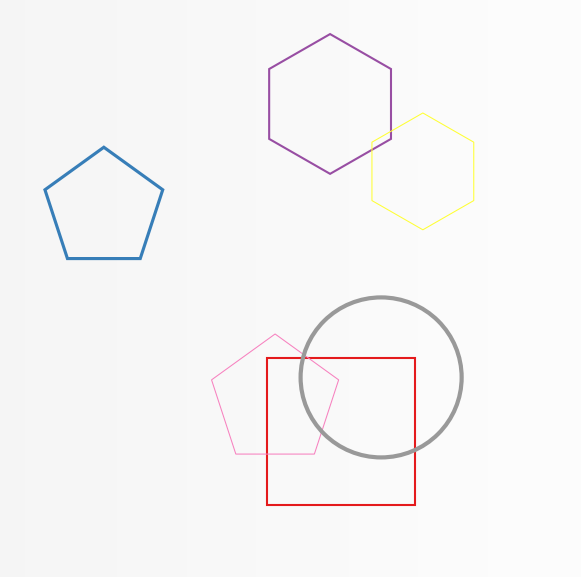[{"shape": "square", "thickness": 1, "radius": 0.64, "center": [0.587, 0.251]}, {"shape": "pentagon", "thickness": 1.5, "radius": 0.53, "center": [0.179, 0.638]}, {"shape": "hexagon", "thickness": 1, "radius": 0.61, "center": [0.568, 0.819]}, {"shape": "hexagon", "thickness": 0.5, "radius": 0.51, "center": [0.727, 0.702]}, {"shape": "pentagon", "thickness": 0.5, "radius": 0.57, "center": [0.473, 0.306]}, {"shape": "circle", "thickness": 2, "radius": 0.69, "center": [0.656, 0.346]}]